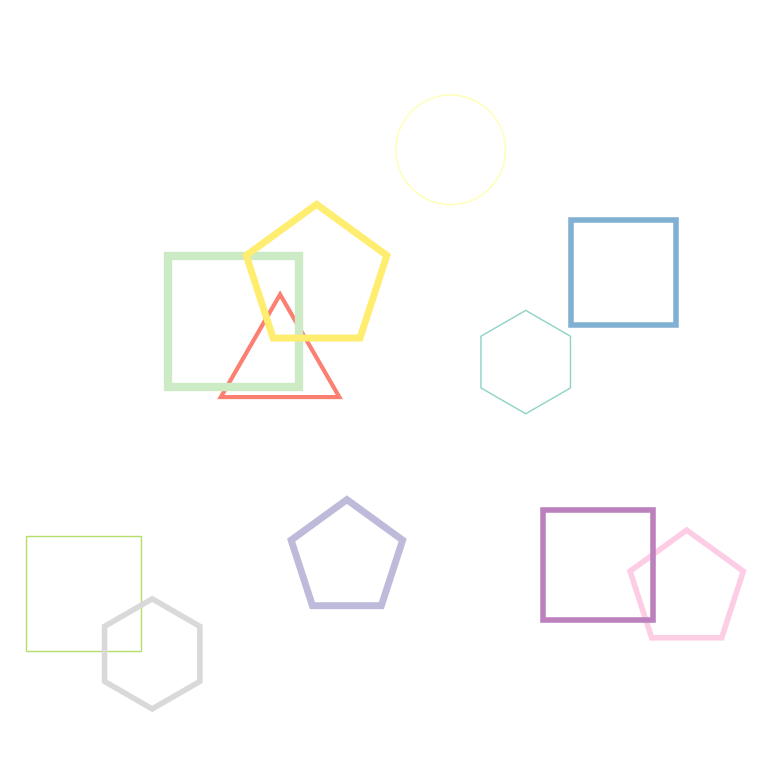[{"shape": "hexagon", "thickness": 0.5, "radius": 0.34, "center": [0.683, 0.53]}, {"shape": "circle", "thickness": 0.5, "radius": 0.36, "center": [0.585, 0.805]}, {"shape": "pentagon", "thickness": 2.5, "radius": 0.38, "center": [0.45, 0.275]}, {"shape": "triangle", "thickness": 1.5, "radius": 0.44, "center": [0.364, 0.529]}, {"shape": "square", "thickness": 2, "radius": 0.34, "center": [0.81, 0.646]}, {"shape": "square", "thickness": 0.5, "radius": 0.37, "center": [0.109, 0.229]}, {"shape": "pentagon", "thickness": 2, "radius": 0.39, "center": [0.892, 0.234]}, {"shape": "hexagon", "thickness": 2, "radius": 0.36, "center": [0.198, 0.151]}, {"shape": "square", "thickness": 2, "radius": 0.36, "center": [0.777, 0.266]}, {"shape": "square", "thickness": 3, "radius": 0.43, "center": [0.303, 0.583]}, {"shape": "pentagon", "thickness": 2.5, "radius": 0.48, "center": [0.411, 0.639]}]